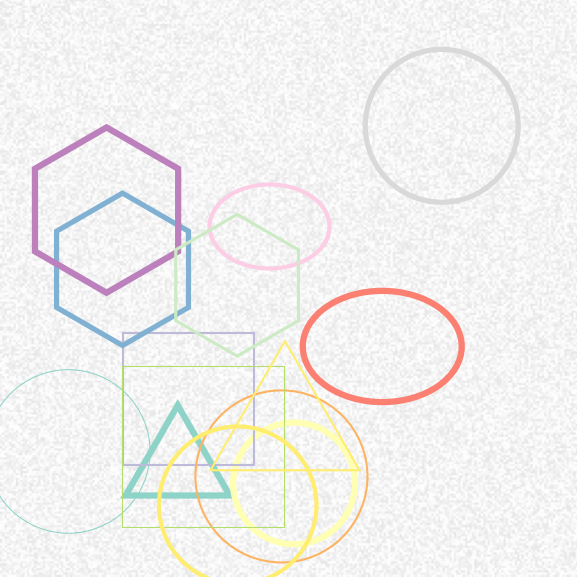[{"shape": "triangle", "thickness": 3, "radius": 0.52, "center": [0.308, 0.193]}, {"shape": "circle", "thickness": 0.5, "radius": 0.71, "center": [0.118, 0.217]}, {"shape": "circle", "thickness": 3, "radius": 0.53, "center": [0.509, 0.162]}, {"shape": "square", "thickness": 1, "radius": 0.57, "center": [0.326, 0.308]}, {"shape": "oval", "thickness": 3, "radius": 0.69, "center": [0.662, 0.399]}, {"shape": "hexagon", "thickness": 2.5, "radius": 0.66, "center": [0.212, 0.533]}, {"shape": "circle", "thickness": 1, "radius": 0.74, "center": [0.487, 0.174]}, {"shape": "square", "thickness": 0.5, "radius": 0.7, "center": [0.352, 0.226]}, {"shape": "oval", "thickness": 2, "radius": 0.52, "center": [0.467, 0.607]}, {"shape": "circle", "thickness": 2.5, "radius": 0.66, "center": [0.765, 0.781]}, {"shape": "hexagon", "thickness": 3, "radius": 0.72, "center": [0.185, 0.635]}, {"shape": "hexagon", "thickness": 1.5, "radius": 0.61, "center": [0.411, 0.505]}, {"shape": "circle", "thickness": 2, "radius": 0.68, "center": [0.412, 0.124]}, {"shape": "triangle", "thickness": 1, "radius": 0.74, "center": [0.494, 0.259]}]